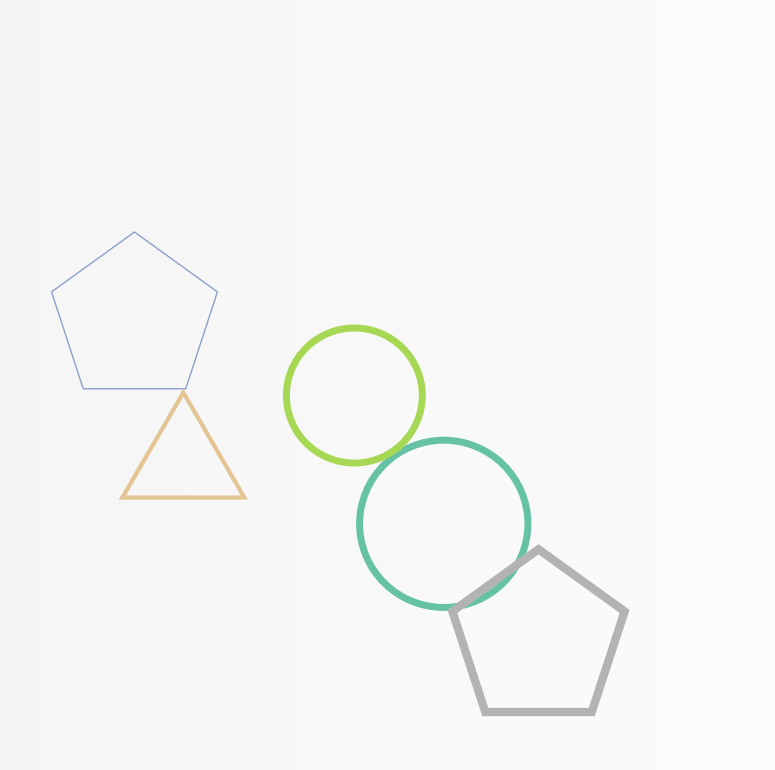[{"shape": "circle", "thickness": 2.5, "radius": 0.54, "center": [0.573, 0.32]}, {"shape": "pentagon", "thickness": 0.5, "radius": 0.56, "center": [0.174, 0.586]}, {"shape": "circle", "thickness": 2.5, "radius": 0.44, "center": [0.457, 0.486]}, {"shape": "triangle", "thickness": 1.5, "radius": 0.45, "center": [0.237, 0.399]}, {"shape": "pentagon", "thickness": 3, "radius": 0.58, "center": [0.695, 0.17]}]